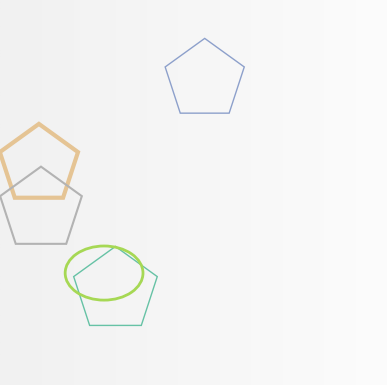[{"shape": "pentagon", "thickness": 1, "radius": 0.57, "center": [0.298, 0.247]}, {"shape": "pentagon", "thickness": 1, "radius": 0.54, "center": [0.528, 0.793]}, {"shape": "oval", "thickness": 2, "radius": 0.5, "center": [0.269, 0.291]}, {"shape": "pentagon", "thickness": 3, "radius": 0.53, "center": [0.1, 0.572]}, {"shape": "pentagon", "thickness": 1.5, "radius": 0.55, "center": [0.106, 0.456]}]